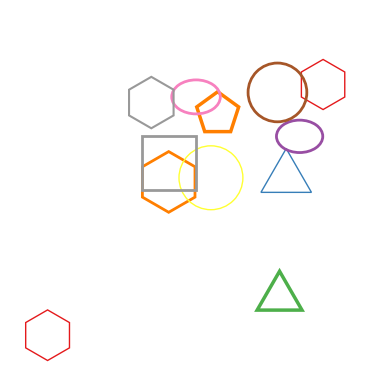[{"shape": "hexagon", "thickness": 1, "radius": 0.33, "center": [0.839, 0.781]}, {"shape": "hexagon", "thickness": 1, "radius": 0.33, "center": [0.124, 0.129]}, {"shape": "triangle", "thickness": 1, "radius": 0.38, "center": [0.743, 0.538]}, {"shape": "triangle", "thickness": 2.5, "radius": 0.34, "center": [0.726, 0.228]}, {"shape": "oval", "thickness": 2, "radius": 0.3, "center": [0.778, 0.646]}, {"shape": "pentagon", "thickness": 2.5, "radius": 0.29, "center": [0.565, 0.704]}, {"shape": "hexagon", "thickness": 2, "radius": 0.39, "center": [0.438, 0.527]}, {"shape": "circle", "thickness": 1, "radius": 0.41, "center": [0.548, 0.538]}, {"shape": "circle", "thickness": 2, "radius": 0.38, "center": [0.721, 0.76]}, {"shape": "oval", "thickness": 2, "radius": 0.32, "center": [0.509, 0.748]}, {"shape": "square", "thickness": 2, "radius": 0.35, "center": [0.438, 0.577]}, {"shape": "hexagon", "thickness": 1.5, "radius": 0.33, "center": [0.393, 0.734]}]